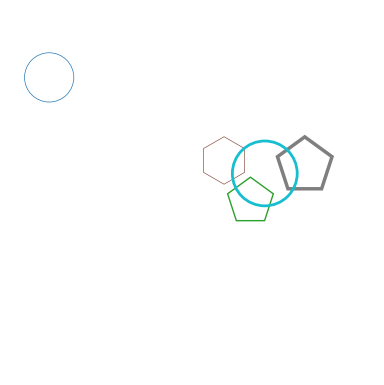[{"shape": "circle", "thickness": 0.5, "radius": 0.32, "center": [0.128, 0.799]}, {"shape": "pentagon", "thickness": 1, "radius": 0.31, "center": [0.651, 0.477]}, {"shape": "hexagon", "thickness": 0.5, "radius": 0.31, "center": [0.582, 0.583]}, {"shape": "pentagon", "thickness": 2.5, "radius": 0.37, "center": [0.792, 0.57]}, {"shape": "circle", "thickness": 2, "radius": 0.42, "center": [0.688, 0.55]}]